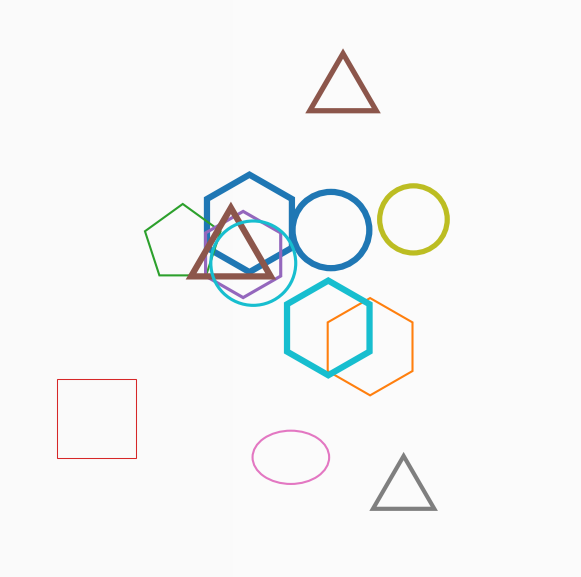[{"shape": "circle", "thickness": 3, "radius": 0.33, "center": [0.569, 0.601]}, {"shape": "hexagon", "thickness": 3, "radius": 0.42, "center": [0.429, 0.612]}, {"shape": "hexagon", "thickness": 1, "radius": 0.42, "center": [0.637, 0.399]}, {"shape": "pentagon", "thickness": 1, "radius": 0.34, "center": [0.314, 0.578]}, {"shape": "square", "thickness": 0.5, "radius": 0.34, "center": [0.166, 0.275]}, {"shape": "hexagon", "thickness": 1.5, "radius": 0.37, "center": [0.418, 0.558]}, {"shape": "triangle", "thickness": 2.5, "radius": 0.33, "center": [0.59, 0.84]}, {"shape": "triangle", "thickness": 3, "radius": 0.4, "center": [0.397, 0.56]}, {"shape": "oval", "thickness": 1, "radius": 0.33, "center": [0.5, 0.207]}, {"shape": "triangle", "thickness": 2, "radius": 0.3, "center": [0.694, 0.149]}, {"shape": "circle", "thickness": 2.5, "radius": 0.29, "center": [0.711, 0.619]}, {"shape": "circle", "thickness": 1.5, "radius": 0.37, "center": [0.436, 0.543]}, {"shape": "hexagon", "thickness": 3, "radius": 0.41, "center": [0.565, 0.431]}]